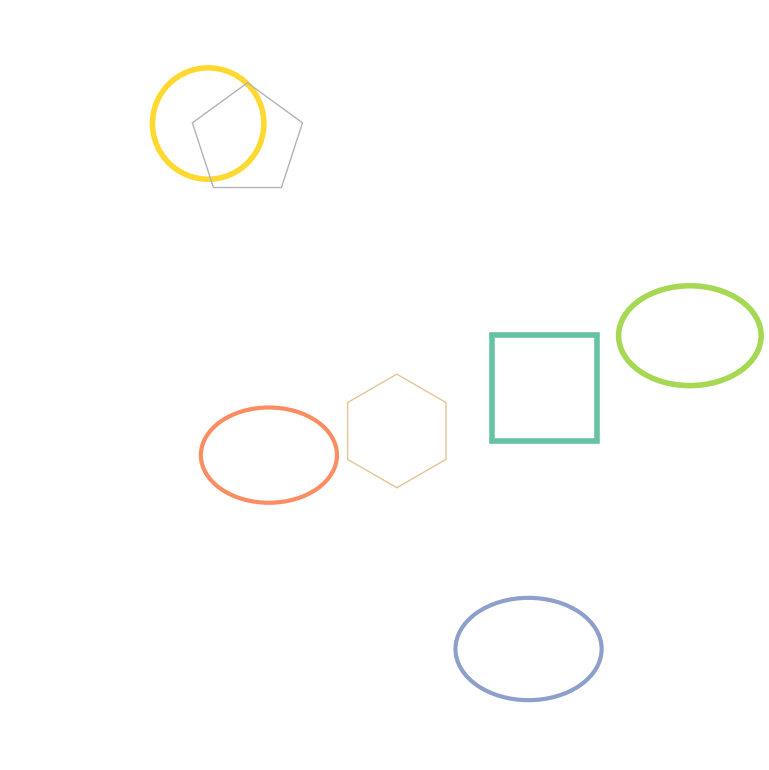[{"shape": "square", "thickness": 2, "radius": 0.34, "center": [0.707, 0.496]}, {"shape": "oval", "thickness": 1.5, "radius": 0.44, "center": [0.349, 0.409]}, {"shape": "oval", "thickness": 1.5, "radius": 0.47, "center": [0.686, 0.157]}, {"shape": "oval", "thickness": 2, "radius": 0.46, "center": [0.896, 0.564]}, {"shape": "circle", "thickness": 2, "radius": 0.36, "center": [0.27, 0.84]}, {"shape": "hexagon", "thickness": 0.5, "radius": 0.37, "center": [0.515, 0.44]}, {"shape": "pentagon", "thickness": 0.5, "radius": 0.38, "center": [0.321, 0.817]}]